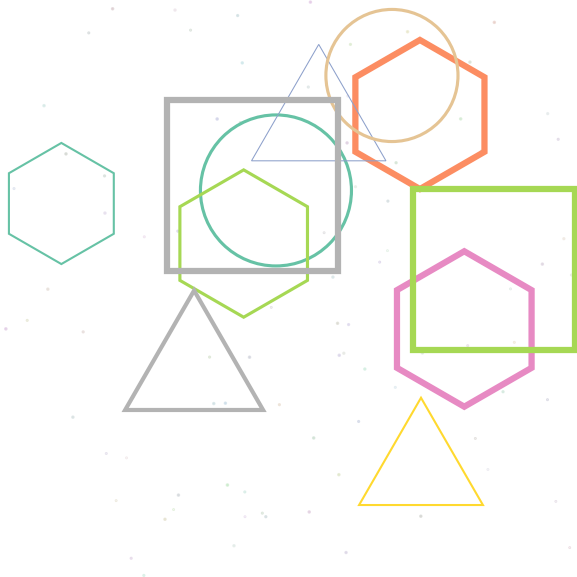[{"shape": "hexagon", "thickness": 1, "radius": 0.52, "center": [0.106, 0.647]}, {"shape": "circle", "thickness": 1.5, "radius": 0.65, "center": [0.478, 0.669]}, {"shape": "hexagon", "thickness": 3, "radius": 0.65, "center": [0.727, 0.801]}, {"shape": "triangle", "thickness": 0.5, "radius": 0.67, "center": [0.552, 0.788]}, {"shape": "hexagon", "thickness": 3, "radius": 0.67, "center": [0.804, 0.429]}, {"shape": "hexagon", "thickness": 1.5, "radius": 0.64, "center": [0.422, 0.577]}, {"shape": "square", "thickness": 3, "radius": 0.7, "center": [0.855, 0.533]}, {"shape": "triangle", "thickness": 1, "radius": 0.62, "center": [0.729, 0.187]}, {"shape": "circle", "thickness": 1.5, "radius": 0.57, "center": [0.679, 0.868]}, {"shape": "square", "thickness": 3, "radius": 0.74, "center": [0.438, 0.678]}, {"shape": "triangle", "thickness": 2, "radius": 0.69, "center": [0.336, 0.358]}]